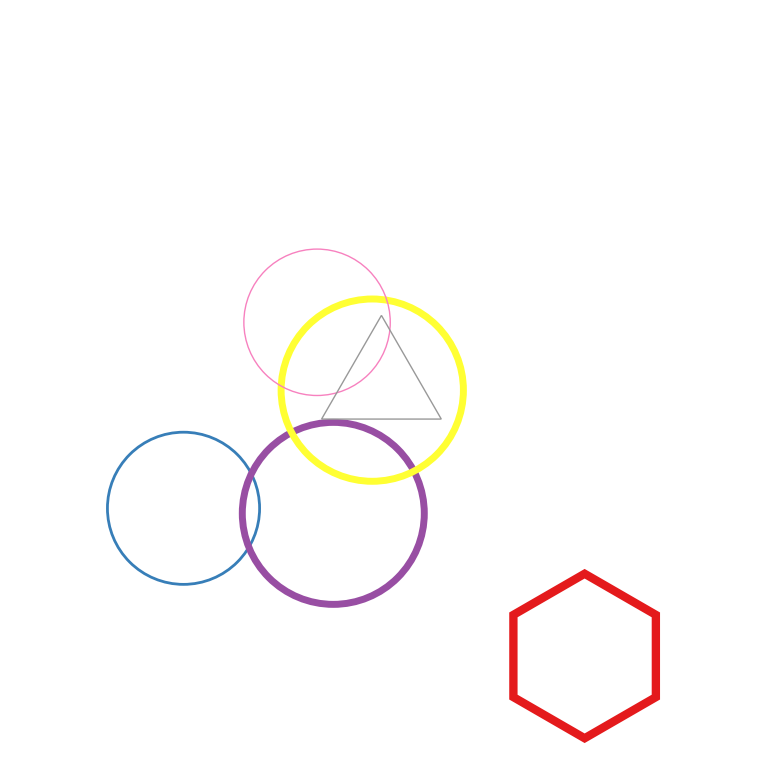[{"shape": "hexagon", "thickness": 3, "radius": 0.53, "center": [0.759, 0.148]}, {"shape": "circle", "thickness": 1, "radius": 0.49, "center": [0.238, 0.34]}, {"shape": "circle", "thickness": 2.5, "radius": 0.59, "center": [0.433, 0.333]}, {"shape": "circle", "thickness": 2.5, "radius": 0.59, "center": [0.483, 0.493]}, {"shape": "circle", "thickness": 0.5, "radius": 0.48, "center": [0.412, 0.581]}, {"shape": "triangle", "thickness": 0.5, "radius": 0.45, "center": [0.495, 0.501]}]